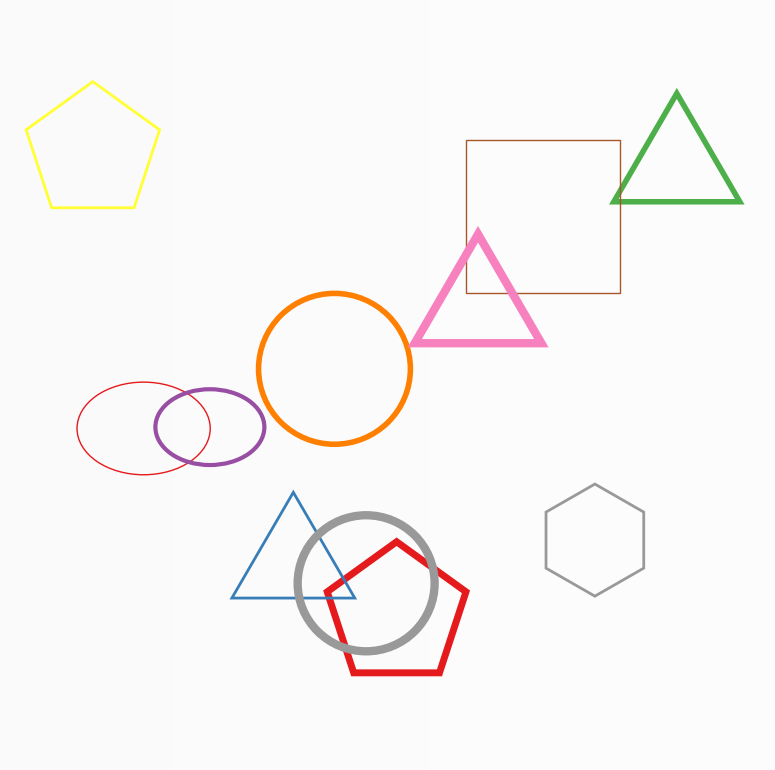[{"shape": "pentagon", "thickness": 2.5, "radius": 0.47, "center": [0.512, 0.202]}, {"shape": "oval", "thickness": 0.5, "radius": 0.43, "center": [0.185, 0.444]}, {"shape": "triangle", "thickness": 1, "radius": 0.46, "center": [0.378, 0.269]}, {"shape": "triangle", "thickness": 2, "radius": 0.47, "center": [0.873, 0.785]}, {"shape": "oval", "thickness": 1.5, "radius": 0.35, "center": [0.271, 0.445]}, {"shape": "circle", "thickness": 2, "radius": 0.49, "center": [0.432, 0.521]}, {"shape": "pentagon", "thickness": 1, "radius": 0.45, "center": [0.12, 0.803]}, {"shape": "square", "thickness": 0.5, "radius": 0.5, "center": [0.7, 0.718]}, {"shape": "triangle", "thickness": 3, "radius": 0.47, "center": [0.617, 0.601]}, {"shape": "hexagon", "thickness": 1, "radius": 0.36, "center": [0.768, 0.299]}, {"shape": "circle", "thickness": 3, "radius": 0.44, "center": [0.472, 0.243]}]